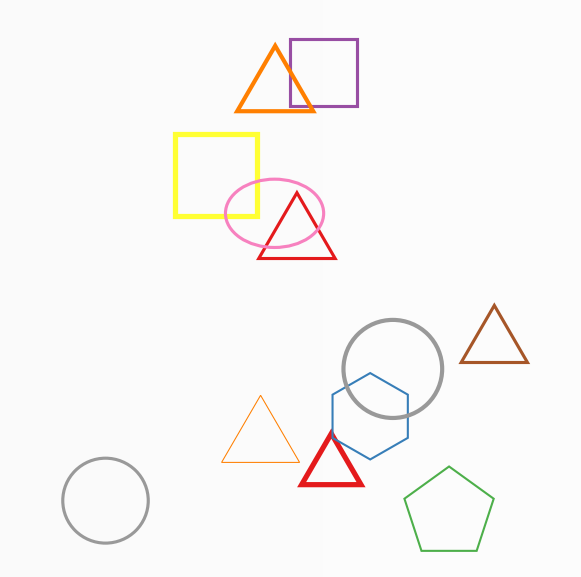[{"shape": "triangle", "thickness": 2.5, "radius": 0.29, "center": [0.57, 0.189]}, {"shape": "triangle", "thickness": 1.5, "radius": 0.38, "center": [0.511, 0.589]}, {"shape": "hexagon", "thickness": 1, "radius": 0.37, "center": [0.637, 0.278]}, {"shape": "pentagon", "thickness": 1, "radius": 0.4, "center": [0.773, 0.111]}, {"shape": "square", "thickness": 1.5, "radius": 0.29, "center": [0.556, 0.874]}, {"shape": "triangle", "thickness": 0.5, "radius": 0.39, "center": [0.448, 0.237]}, {"shape": "triangle", "thickness": 2, "radius": 0.38, "center": [0.473, 0.844]}, {"shape": "square", "thickness": 2.5, "radius": 0.35, "center": [0.372, 0.696]}, {"shape": "triangle", "thickness": 1.5, "radius": 0.33, "center": [0.85, 0.404]}, {"shape": "oval", "thickness": 1.5, "radius": 0.42, "center": [0.472, 0.63]}, {"shape": "circle", "thickness": 1.5, "radius": 0.37, "center": [0.182, 0.132]}, {"shape": "circle", "thickness": 2, "radius": 0.42, "center": [0.676, 0.36]}]